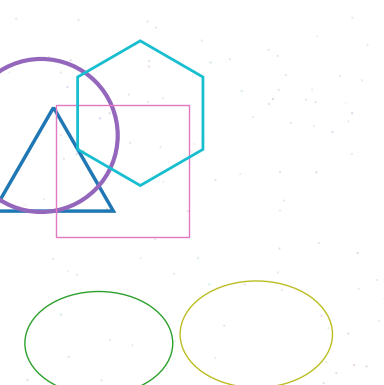[{"shape": "triangle", "thickness": 2.5, "radius": 0.9, "center": [0.139, 0.541]}, {"shape": "oval", "thickness": 1, "radius": 0.96, "center": [0.257, 0.108]}, {"shape": "circle", "thickness": 3, "radius": 0.99, "center": [0.107, 0.648]}, {"shape": "square", "thickness": 1, "radius": 0.86, "center": [0.318, 0.556]}, {"shape": "oval", "thickness": 1, "radius": 0.99, "center": [0.666, 0.132]}, {"shape": "hexagon", "thickness": 2, "radius": 0.94, "center": [0.364, 0.706]}]